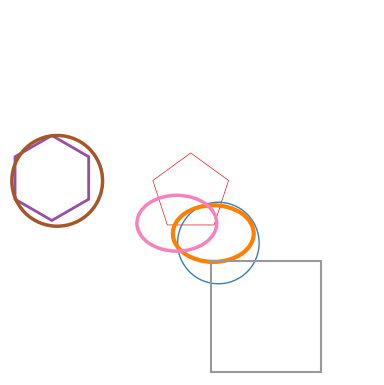[{"shape": "pentagon", "thickness": 0.5, "radius": 0.52, "center": [0.495, 0.499]}, {"shape": "circle", "thickness": 1, "radius": 0.53, "center": [0.567, 0.369]}, {"shape": "hexagon", "thickness": 2, "radius": 0.55, "center": [0.135, 0.538]}, {"shape": "oval", "thickness": 3, "radius": 0.53, "center": [0.554, 0.393]}, {"shape": "circle", "thickness": 2.5, "radius": 0.59, "center": [0.149, 0.53]}, {"shape": "oval", "thickness": 2.5, "radius": 0.52, "center": [0.459, 0.42]}, {"shape": "square", "thickness": 1.5, "radius": 0.72, "center": [0.691, 0.178]}]